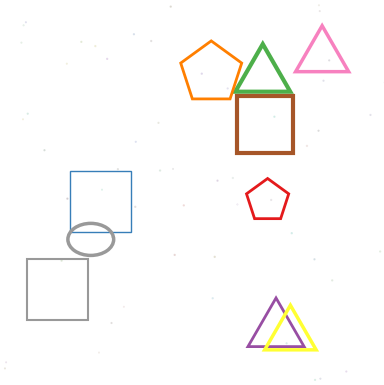[{"shape": "pentagon", "thickness": 2, "radius": 0.29, "center": [0.695, 0.479]}, {"shape": "square", "thickness": 1, "radius": 0.39, "center": [0.261, 0.477]}, {"shape": "triangle", "thickness": 3, "radius": 0.41, "center": [0.683, 0.803]}, {"shape": "triangle", "thickness": 2, "radius": 0.42, "center": [0.717, 0.142]}, {"shape": "pentagon", "thickness": 2, "radius": 0.42, "center": [0.549, 0.81]}, {"shape": "triangle", "thickness": 2.5, "radius": 0.39, "center": [0.754, 0.13]}, {"shape": "square", "thickness": 3, "radius": 0.37, "center": [0.689, 0.677]}, {"shape": "triangle", "thickness": 2.5, "radius": 0.4, "center": [0.837, 0.854]}, {"shape": "square", "thickness": 1.5, "radius": 0.39, "center": [0.149, 0.249]}, {"shape": "oval", "thickness": 2.5, "radius": 0.3, "center": [0.236, 0.378]}]